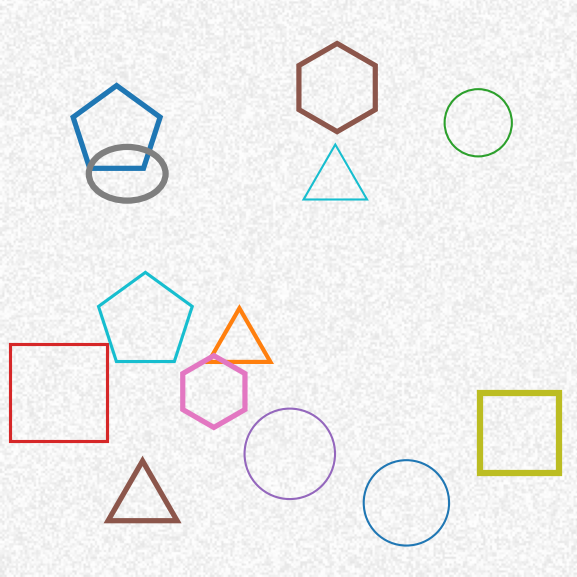[{"shape": "pentagon", "thickness": 2.5, "radius": 0.4, "center": [0.202, 0.772]}, {"shape": "circle", "thickness": 1, "radius": 0.37, "center": [0.704, 0.128]}, {"shape": "triangle", "thickness": 2, "radius": 0.31, "center": [0.415, 0.403]}, {"shape": "circle", "thickness": 1, "radius": 0.29, "center": [0.828, 0.787]}, {"shape": "square", "thickness": 1.5, "radius": 0.42, "center": [0.102, 0.319]}, {"shape": "circle", "thickness": 1, "radius": 0.39, "center": [0.502, 0.213]}, {"shape": "hexagon", "thickness": 2.5, "radius": 0.38, "center": [0.584, 0.848]}, {"shape": "triangle", "thickness": 2.5, "radius": 0.35, "center": [0.247, 0.132]}, {"shape": "hexagon", "thickness": 2.5, "radius": 0.31, "center": [0.37, 0.321]}, {"shape": "oval", "thickness": 3, "radius": 0.33, "center": [0.22, 0.698]}, {"shape": "square", "thickness": 3, "radius": 0.34, "center": [0.9, 0.249]}, {"shape": "triangle", "thickness": 1, "radius": 0.32, "center": [0.581, 0.685]}, {"shape": "pentagon", "thickness": 1.5, "radius": 0.43, "center": [0.252, 0.442]}]